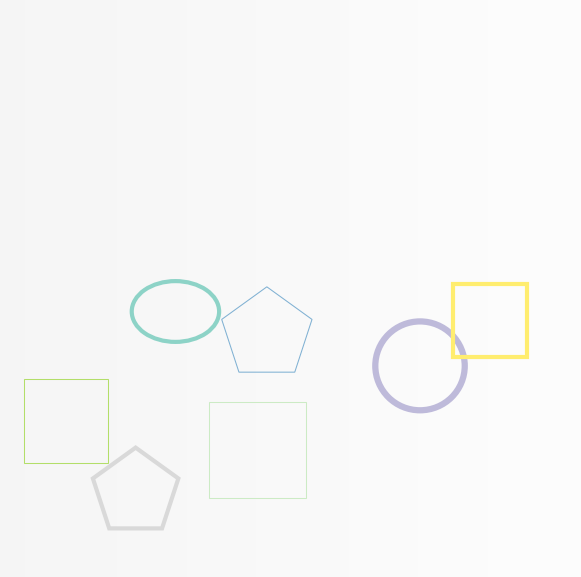[{"shape": "oval", "thickness": 2, "radius": 0.38, "center": [0.302, 0.46]}, {"shape": "circle", "thickness": 3, "radius": 0.38, "center": [0.723, 0.366]}, {"shape": "pentagon", "thickness": 0.5, "radius": 0.41, "center": [0.459, 0.421]}, {"shape": "square", "thickness": 0.5, "radius": 0.36, "center": [0.114, 0.27]}, {"shape": "pentagon", "thickness": 2, "radius": 0.39, "center": [0.233, 0.147]}, {"shape": "square", "thickness": 0.5, "radius": 0.42, "center": [0.442, 0.22]}, {"shape": "square", "thickness": 2, "radius": 0.32, "center": [0.843, 0.444]}]